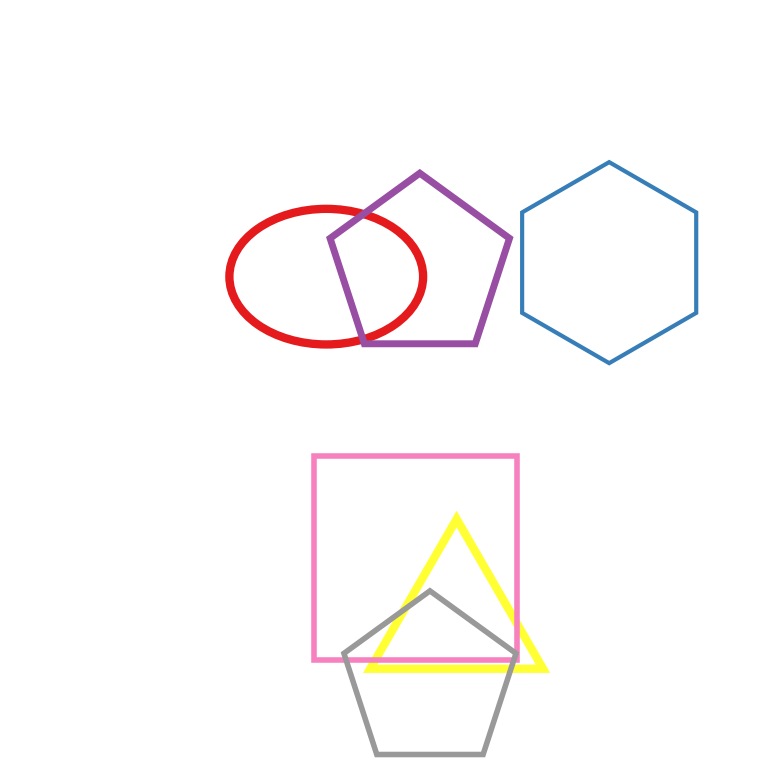[{"shape": "oval", "thickness": 3, "radius": 0.63, "center": [0.424, 0.641]}, {"shape": "hexagon", "thickness": 1.5, "radius": 0.65, "center": [0.791, 0.659]}, {"shape": "pentagon", "thickness": 2.5, "radius": 0.61, "center": [0.545, 0.653]}, {"shape": "triangle", "thickness": 3, "radius": 0.65, "center": [0.593, 0.196]}, {"shape": "square", "thickness": 2, "radius": 0.66, "center": [0.54, 0.276]}, {"shape": "pentagon", "thickness": 2, "radius": 0.59, "center": [0.558, 0.115]}]